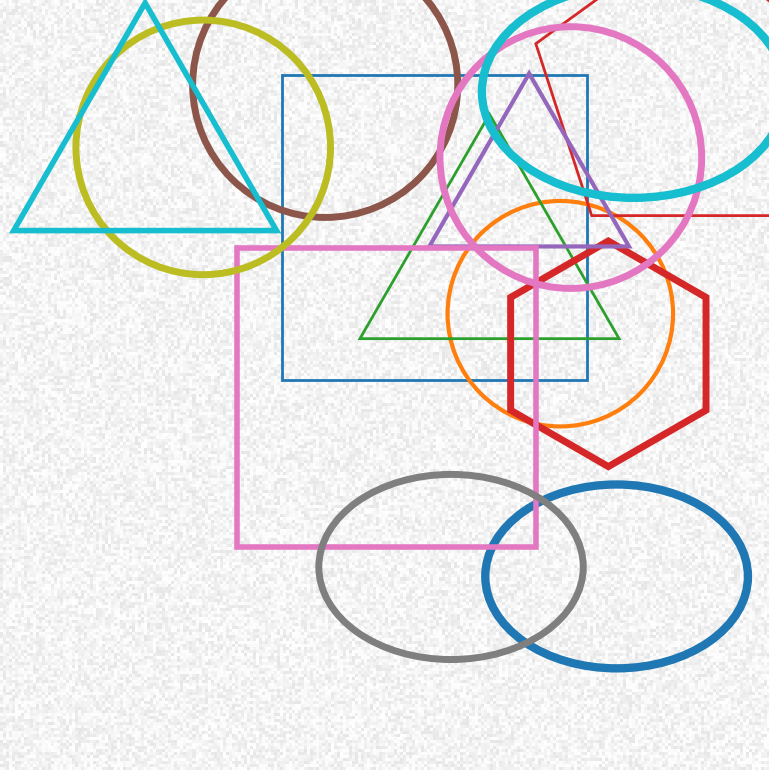[{"shape": "oval", "thickness": 3, "radius": 0.85, "center": [0.801, 0.251]}, {"shape": "square", "thickness": 1, "radius": 0.99, "center": [0.564, 0.704]}, {"shape": "circle", "thickness": 1.5, "radius": 0.73, "center": [0.728, 0.593]}, {"shape": "triangle", "thickness": 1, "radius": 0.97, "center": [0.636, 0.657]}, {"shape": "hexagon", "thickness": 2.5, "radius": 0.73, "center": [0.79, 0.541]}, {"shape": "pentagon", "thickness": 1, "radius": 1.0, "center": [0.886, 0.882]}, {"shape": "triangle", "thickness": 1.5, "radius": 0.75, "center": [0.687, 0.755]}, {"shape": "circle", "thickness": 2.5, "radius": 0.86, "center": [0.422, 0.89]}, {"shape": "square", "thickness": 2, "radius": 0.97, "center": [0.502, 0.483]}, {"shape": "circle", "thickness": 2.5, "radius": 0.85, "center": [0.741, 0.795]}, {"shape": "oval", "thickness": 2.5, "radius": 0.86, "center": [0.586, 0.264]}, {"shape": "circle", "thickness": 2.5, "radius": 0.83, "center": [0.264, 0.809]}, {"shape": "oval", "thickness": 3, "radius": 0.99, "center": [0.823, 0.881]}, {"shape": "triangle", "thickness": 2, "radius": 0.99, "center": [0.188, 0.799]}]